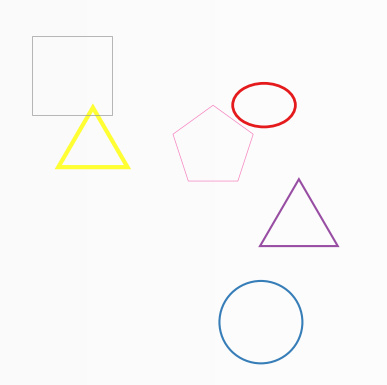[{"shape": "oval", "thickness": 2, "radius": 0.4, "center": [0.681, 0.727]}, {"shape": "circle", "thickness": 1.5, "radius": 0.54, "center": [0.673, 0.163]}, {"shape": "triangle", "thickness": 1.5, "radius": 0.58, "center": [0.771, 0.419]}, {"shape": "triangle", "thickness": 3, "radius": 0.52, "center": [0.24, 0.617]}, {"shape": "pentagon", "thickness": 0.5, "radius": 0.54, "center": [0.55, 0.618]}, {"shape": "square", "thickness": 0.5, "radius": 0.52, "center": [0.185, 0.804]}]